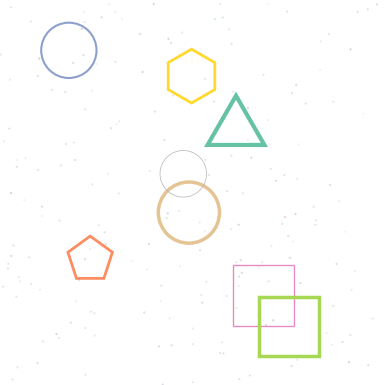[{"shape": "triangle", "thickness": 3, "radius": 0.43, "center": [0.613, 0.666]}, {"shape": "pentagon", "thickness": 2, "radius": 0.3, "center": [0.234, 0.326]}, {"shape": "circle", "thickness": 1.5, "radius": 0.36, "center": [0.179, 0.869]}, {"shape": "square", "thickness": 1, "radius": 0.39, "center": [0.684, 0.233]}, {"shape": "square", "thickness": 2.5, "radius": 0.39, "center": [0.751, 0.152]}, {"shape": "hexagon", "thickness": 2, "radius": 0.35, "center": [0.497, 0.802]}, {"shape": "circle", "thickness": 2.5, "radius": 0.4, "center": [0.491, 0.448]}, {"shape": "circle", "thickness": 0.5, "radius": 0.3, "center": [0.476, 0.549]}]